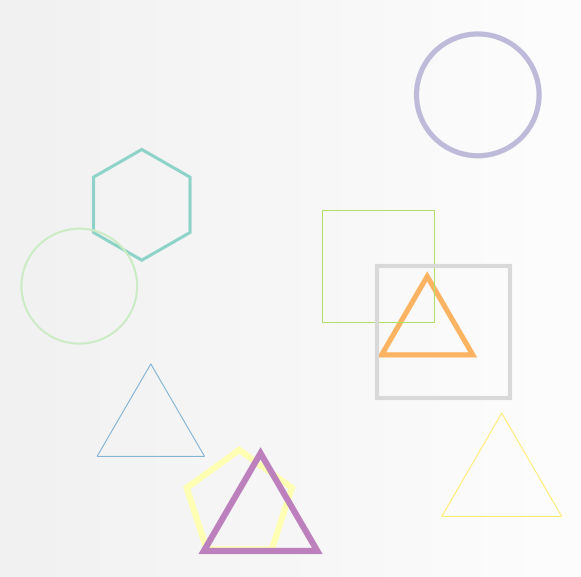[{"shape": "hexagon", "thickness": 1.5, "radius": 0.48, "center": [0.244, 0.644]}, {"shape": "pentagon", "thickness": 3, "radius": 0.48, "center": [0.412, 0.125]}, {"shape": "circle", "thickness": 2.5, "radius": 0.53, "center": [0.822, 0.835]}, {"shape": "triangle", "thickness": 0.5, "radius": 0.53, "center": [0.259, 0.262]}, {"shape": "triangle", "thickness": 2.5, "radius": 0.45, "center": [0.735, 0.43]}, {"shape": "square", "thickness": 0.5, "radius": 0.48, "center": [0.65, 0.539]}, {"shape": "square", "thickness": 2, "radius": 0.57, "center": [0.762, 0.424]}, {"shape": "triangle", "thickness": 3, "radius": 0.56, "center": [0.448, 0.101]}, {"shape": "circle", "thickness": 1, "radius": 0.5, "center": [0.136, 0.504]}, {"shape": "triangle", "thickness": 0.5, "radius": 0.6, "center": [0.863, 0.164]}]